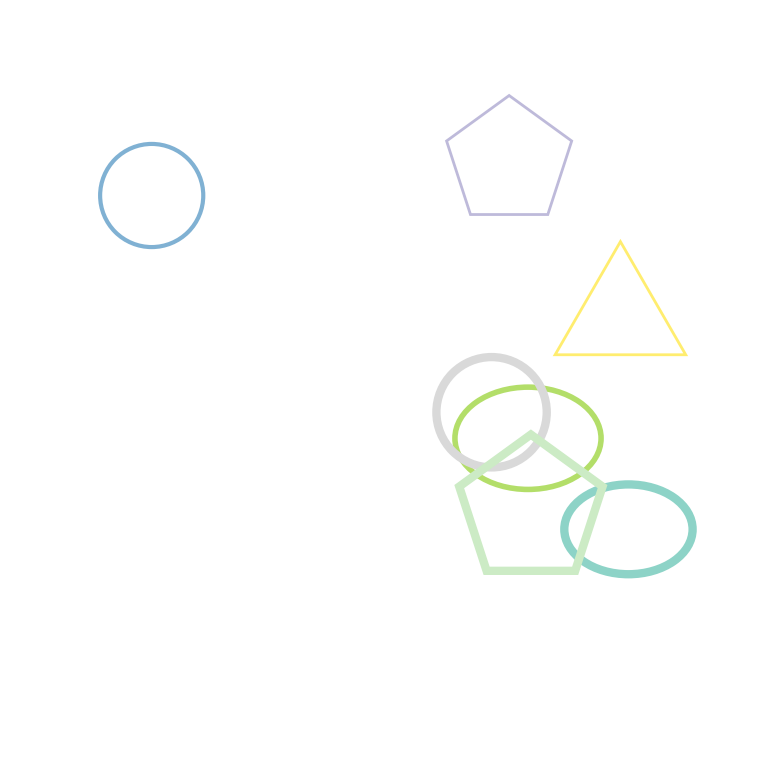[{"shape": "oval", "thickness": 3, "radius": 0.42, "center": [0.816, 0.313]}, {"shape": "pentagon", "thickness": 1, "radius": 0.43, "center": [0.661, 0.791]}, {"shape": "circle", "thickness": 1.5, "radius": 0.33, "center": [0.197, 0.746]}, {"shape": "oval", "thickness": 2, "radius": 0.47, "center": [0.686, 0.431]}, {"shape": "circle", "thickness": 3, "radius": 0.36, "center": [0.638, 0.465]}, {"shape": "pentagon", "thickness": 3, "radius": 0.49, "center": [0.689, 0.338]}, {"shape": "triangle", "thickness": 1, "radius": 0.49, "center": [0.806, 0.588]}]